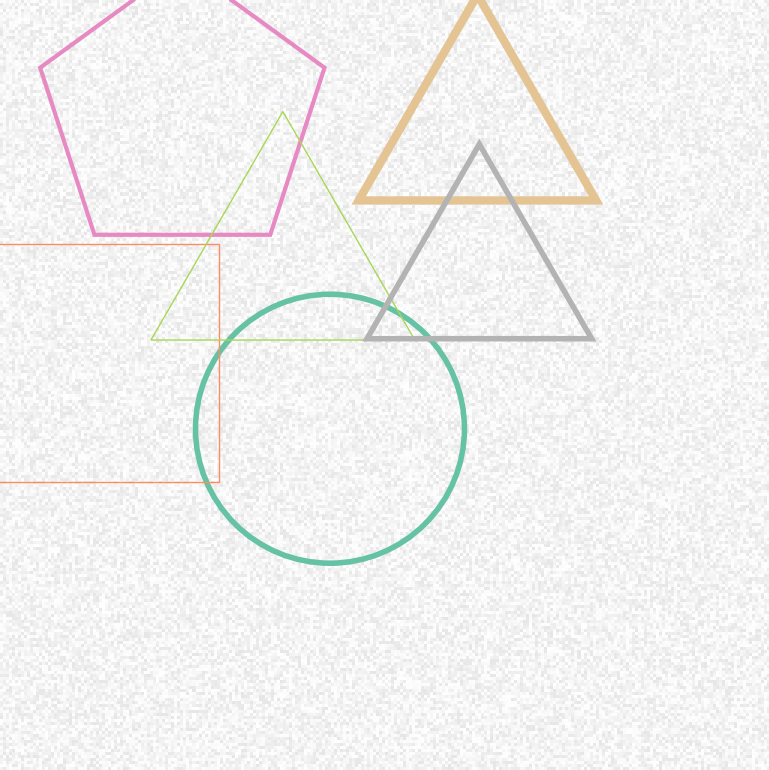[{"shape": "circle", "thickness": 2, "radius": 0.87, "center": [0.429, 0.443]}, {"shape": "square", "thickness": 0.5, "radius": 0.77, "center": [0.13, 0.529]}, {"shape": "pentagon", "thickness": 1.5, "radius": 0.97, "center": [0.237, 0.852]}, {"shape": "triangle", "thickness": 0.5, "radius": 0.99, "center": [0.367, 0.657]}, {"shape": "triangle", "thickness": 3, "radius": 0.89, "center": [0.62, 0.829]}, {"shape": "triangle", "thickness": 2, "radius": 0.84, "center": [0.623, 0.644]}]